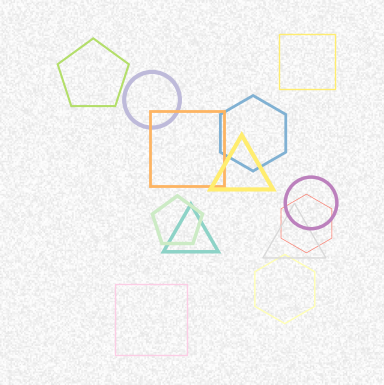[{"shape": "triangle", "thickness": 2.5, "radius": 0.41, "center": [0.496, 0.387]}, {"shape": "hexagon", "thickness": 1, "radius": 0.45, "center": [0.74, 0.249]}, {"shape": "circle", "thickness": 3, "radius": 0.36, "center": [0.395, 0.741]}, {"shape": "hexagon", "thickness": 0.5, "radius": 0.38, "center": [0.796, 0.419]}, {"shape": "hexagon", "thickness": 2, "radius": 0.49, "center": [0.657, 0.654]}, {"shape": "square", "thickness": 2, "radius": 0.48, "center": [0.486, 0.614]}, {"shape": "pentagon", "thickness": 1.5, "radius": 0.49, "center": [0.242, 0.803]}, {"shape": "square", "thickness": 1, "radius": 0.46, "center": [0.392, 0.171]}, {"shape": "triangle", "thickness": 1, "radius": 0.47, "center": [0.765, 0.377]}, {"shape": "circle", "thickness": 2.5, "radius": 0.34, "center": [0.808, 0.473]}, {"shape": "pentagon", "thickness": 2.5, "radius": 0.34, "center": [0.461, 0.423]}, {"shape": "square", "thickness": 1, "radius": 0.36, "center": [0.798, 0.84]}, {"shape": "triangle", "thickness": 3, "radius": 0.47, "center": [0.628, 0.555]}]